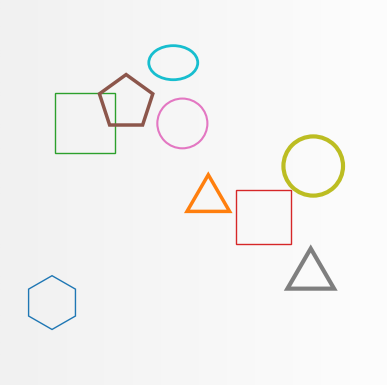[{"shape": "hexagon", "thickness": 1, "radius": 0.35, "center": [0.134, 0.214]}, {"shape": "triangle", "thickness": 2.5, "radius": 0.32, "center": [0.538, 0.483]}, {"shape": "square", "thickness": 1, "radius": 0.39, "center": [0.22, 0.68]}, {"shape": "square", "thickness": 1, "radius": 0.36, "center": [0.68, 0.437]}, {"shape": "pentagon", "thickness": 2.5, "radius": 0.36, "center": [0.325, 0.734]}, {"shape": "circle", "thickness": 1.5, "radius": 0.32, "center": [0.471, 0.679]}, {"shape": "triangle", "thickness": 3, "radius": 0.35, "center": [0.802, 0.285]}, {"shape": "circle", "thickness": 3, "radius": 0.38, "center": [0.808, 0.569]}, {"shape": "oval", "thickness": 2, "radius": 0.32, "center": [0.447, 0.837]}]